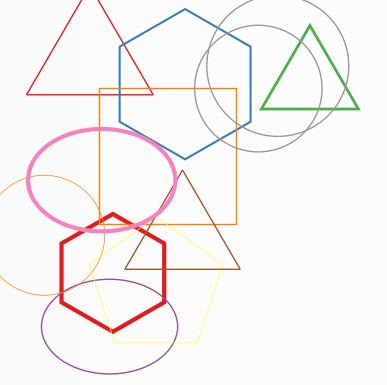[{"shape": "triangle", "thickness": 1, "radius": 0.94, "center": [0.232, 0.848]}, {"shape": "hexagon", "thickness": 3, "radius": 0.76, "center": [0.291, 0.291]}, {"shape": "hexagon", "thickness": 1.5, "radius": 0.98, "center": [0.478, 0.781]}, {"shape": "triangle", "thickness": 2, "radius": 0.72, "center": [0.8, 0.789]}, {"shape": "oval", "thickness": 1, "radius": 0.88, "center": [0.283, 0.152]}, {"shape": "circle", "thickness": 0.5, "radius": 0.78, "center": [0.114, 0.389]}, {"shape": "square", "thickness": 1, "radius": 0.88, "center": [0.432, 0.595]}, {"shape": "pentagon", "thickness": 0.5, "radius": 0.91, "center": [0.403, 0.256]}, {"shape": "triangle", "thickness": 1, "radius": 0.86, "center": [0.471, 0.386]}, {"shape": "oval", "thickness": 3, "radius": 0.95, "center": [0.262, 0.532]}, {"shape": "circle", "thickness": 1, "radius": 0.82, "center": [0.667, 0.77]}, {"shape": "circle", "thickness": 1, "radius": 0.92, "center": [0.717, 0.829]}]